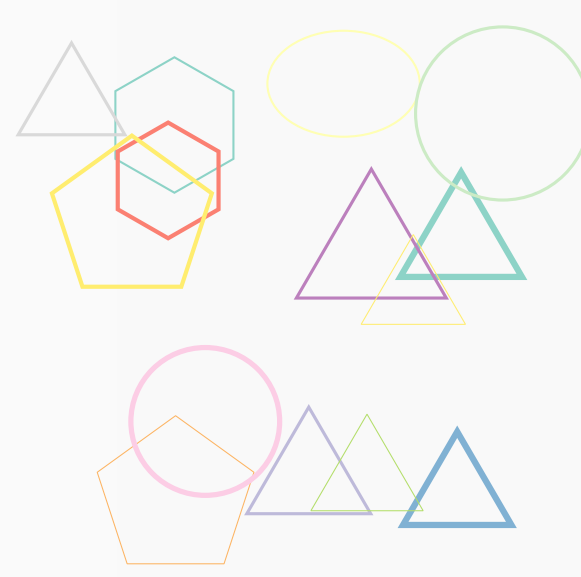[{"shape": "triangle", "thickness": 3, "radius": 0.6, "center": [0.793, 0.58]}, {"shape": "hexagon", "thickness": 1, "radius": 0.59, "center": [0.3, 0.783]}, {"shape": "oval", "thickness": 1, "radius": 0.66, "center": [0.591, 0.854]}, {"shape": "triangle", "thickness": 1.5, "radius": 0.62, "center": [0.531, 0.171]}, {"shape": "hexagon", "thickness": 2, "radius": 0.5, "center": [0.289, 0.687]}, {"shape": "triangle", "thickness": 3, "radius": 0.54, "center": [0.787, 0.144]}, {"shape": "pentagon", "thickness": 0.5, "radius": 0.71, "center": [0.302, 0.138]}, {"shape": "triangle", "thickness": 0.5, "radius": 0.56, "center": [0.631, 0.17]}, {"shape": "circle", "thickness": 2.5, "radius": 0.64, "center": [0.353, 0.269]}, {"shape": "triangle", "thickness": 1.5, "radius": 0.53, "center": [0.123, 0.819]}, {"shape": "triangle", "thickness": 1.5, "radius": 0.74, "center": [0.639, 0.557]}, {"shape": "circle", "thickness": 1.5, "radius": 0.75, "center": [0.865, 0.803]}, {"shape": "triangle", "thickness": 0.5, "radius": 0.52, "center": [0.711, 0.489]}, {"shape": "pentagon", "thickness": 2, "radius": 0.72, "center": [0.227, 0.62]}]